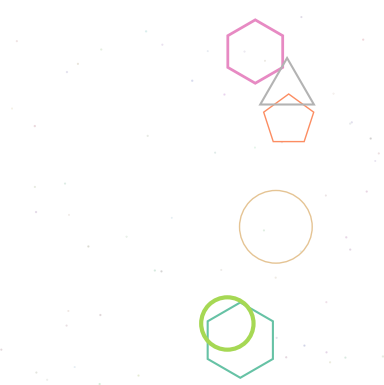[{"shape": "hexagon", "thickness": 1.5, "radius": 0.49, "center": [0.624, 0.117]}, {"shape": "pentagon", "thickness": 1, "radius": 0.34, "center": [0.75, 0.688]}, {"shape": "hexagon", "thickness": 2, "radius": 0.41, "center": [0.663, 0.866]}, {"shape": "circle", "thickness": 3, "radius": 0.34, "center": [0.591, 0.16]}, {"shape": "circle", "thickness": 1, "radius": 0.47, "center": [0.717, 0.411]}, {"shape": "triangle", "thickness": 1.5, "radius": 0.4, "center": [0.746, 0.769]}]